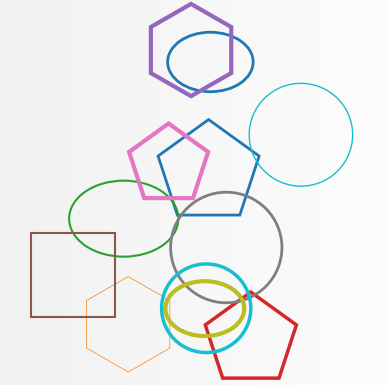[{"shape": "pentagon", "thickness": 2, "radius": 0.69, "center": [0.538, 0.552]}, {"shape": "oval", "thickness": 2, "radius": 0.55, "center": [0.543, 0.839]}, {"shape": "hexagon", "thickness": 0.5, "radius": 0.62, "center": [0.331, 0.158]}, {"shape": "oval", "thickness": 1.5, "radius": 0.7, "center": [0.319, 0.432]}, {"shape": "pentagon", "thickness": 2.5, "radius": 0.62, "center": [0.647, 0.118]}, {"shape": "hexagon", "thickness": 3, "radius": 0.6, "center": [0.493, 0.87]}, {"shape": "square", "thickness": 1.5, "radius": 0.55, "center": [0.188, 0.287]}, {"shape": "pentagon", "thickness": 3, "radius": 0.54, "center": [0.435, 0.572]}, {"shape": "circle", "thickness": 2, "radius": 0.72, "center": [0.584, 0.357]}, {"shape": "oval", "thickness": 3, "radius": 0.51, "center": [0.528, 0.198]}, {"shape": "circle", "thickness": 1, "radius": 0.67, "center": [0.777, 0.65]}, {"shape": "circle", "thickness": 2.5, "radius": 0.58, "center": [0.532, 0.199]}]